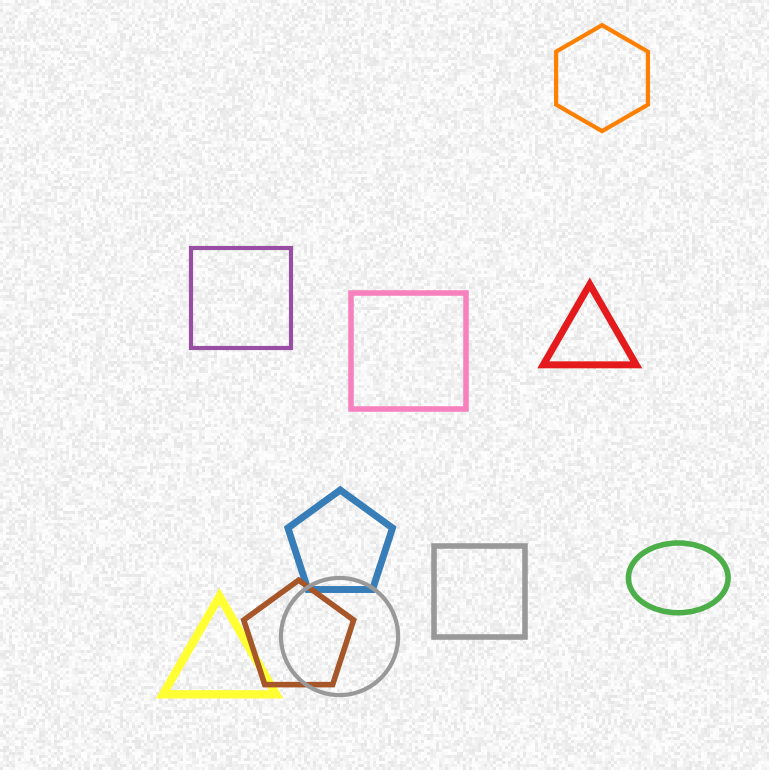[{"shape": "triangle", "thickness": 2.5, "radius": 0.35, "center": [0.766, 0.561]}, {"shape": "pentagon", "thickness": 2.5, "radius": 0.36, "center": [0.442, 0.292]}, {"shape": "oval", "thickness": 2, "radius": 0.32, "center": [0.881, 0.25]}, {"shape": "square", "thickness": 1.5, "radius": 0.32, "center": [0.313, 0.613]}, {"shape": "hexagon", "thickness": 1.5, "radius": 0.34, "center": [0.782, 0.899]}, {"shape": "triangle", "thickness": 3, "radius": 0.42, "center": [0.285, 0.141]}, {"shape": "pentagon", "thickness": 2, "radius": 0.38, "center": [0.388, 0.172]}, {"shape": "square", "thickness": 2, "radius": 0.37, "center": [0.531, 0.544]}, {"shape": "square", "thickness": 2, "radius": 0.29, "center": [0.623, 0.232]}, {"shape": "circle", "thickness": 1.5, "radius": 0.38, "center": [0.441, 0.173]}]